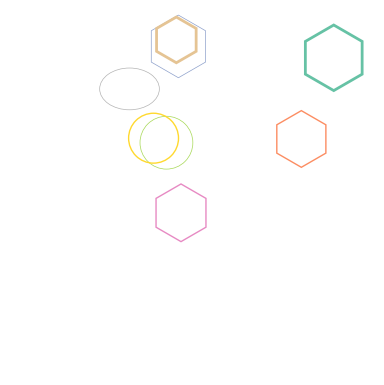[{"shape": "hexagon", "thickness": 2, "radius": 0.43, "center": [0.867, 0.85]}, {"shape": "hexagon", "thickness": 1, "radius": 0.37, "center": [0.783, 0.639]}, {"shape": "hexagon", "thickness": 0.5, "radius": 0.41, "center": [0.463, 0.879]}, {"shape": "hexagon", "thickness": 1, "radius": 0.37, "center": [0.47, 0.447]}, {"shape": "circle", "thickness": 0.5, "radius": 0.34, "center": [0.432, 0.629]}, {"shape": "circle", "thickness": 1, "radius": 0.32, "center": [0.399, 0.641]}, {"shape": "hexagon", "thickness": 2, "radius": 0.3, "center": [0.458, 0.896]}, {"shape": "oval", "thickness": 0.5, "radius": 0.39, "center": [0.336, 0.769]}]